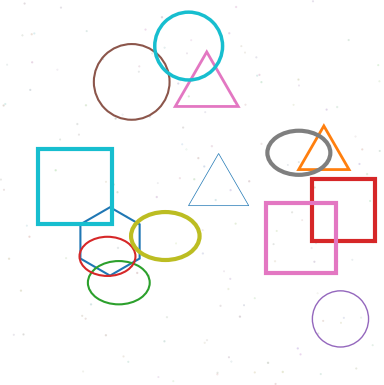[{"shape": "hexagon", "thickness": 1.5, "radius": 0.44, "center": [0.286, 0.373]}, {"shape": "triangle", "thickness": 0.5, "radius": 0.45, "center": [0.568, 0.511]}, {"shape": "triangle", "thickness": 2, "radius": 0.38, "center": [0.841, 0.597]}, {"shape": "oval", "thickness": 1.5, "radius": 0.4, "center": [0.309, 0.266]}, {"shape": "square", "thickness": 3, "radius": 0.4, "center": [0.892, 0.455]}, {"shape": "oval", "thickness": 1.5, "radius": 0.36, "center": [0.279, 0.334]}, {"shape": "circle", "thickness": 1, "radius": 0.36, "center": [0.884, 0.172]}, {"shape": "circle", "thickness": 1.5, "radius": 0.49, "center": [0.342, 0.787]}, {"shape": "triangle", "thickness": 2, "radius": 0.47, "center": [0.537, 0.771]}, {"shape": "square", "thickness": 3, "radius": 0.45, "center": [0.782, 0.382]}, {"shape": "oval", "thickness": 3, "radius": 0.41, "center": [0.776, 0.603]}, {"shape": "oval", "thickness": 3, "radius": 0.44, "center": [0.429, 0.387]}, {"shape": "square", "thickness": 3, "radius": 0.48, "center": [0.195, 0.515]}, {"shape": "circle", "thickness": 2.5, "radius": 0.44, "center": [0.49, 0.88]}]